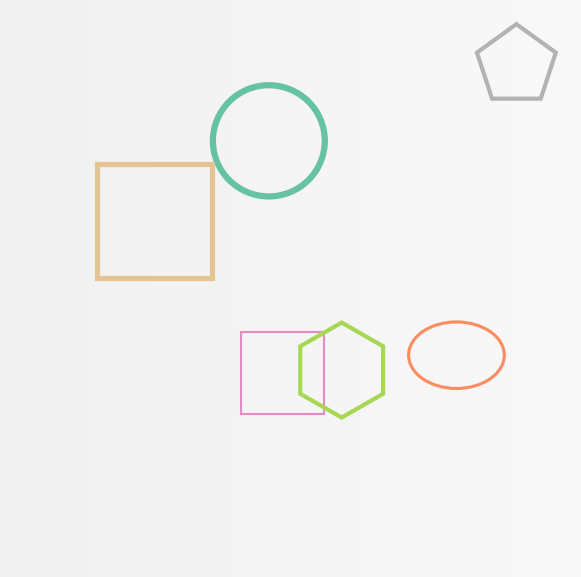[{"shape": "circle", "thickness": 3, "radius": 0.48, "center": [0.463, 0.755]}, {"shape": "oval", "thickness": 1.5, "radius": 0.41, "center": [0.785, 0.384]}, {"shape": "square", "thickness": 1, "radius": 0.36, "center": [0.486, 0.353]}, {"shape": "hexagon", "thickness": 2, "radius": 0.41, "center": [0.588, 0.358]}, {"shape": "square", "thickness": 2.5, "radius": 0.5, "center": [0.266, 0.616]}, {"shape": "pentagon", "thickness": 2, "radius": 0.36, "center": [0.888, 0.886]}]